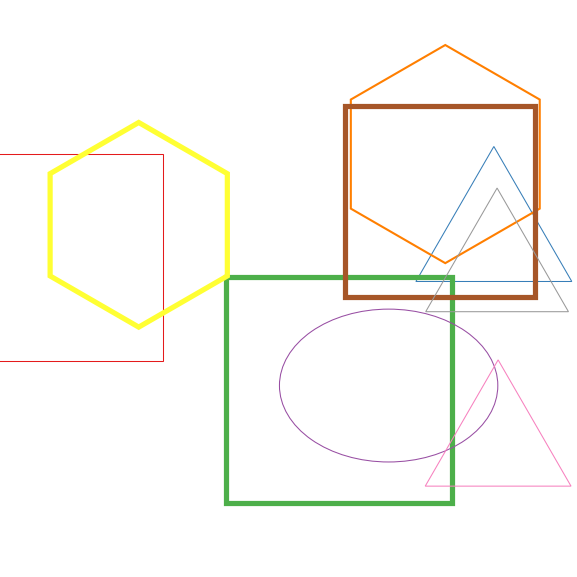[{"shape": "square", "thickness": 0.5, "radius": 0.9, "center": [0.104, 0.553]}, {"shape": "triangle", "thickness": 0.5, "radius": 0.78, "center": [0.855, 0.59]}, {"shape": "square", "thickness": 2.5, "radius": 0.98, "center": [0.587, 0.324]}, {"shape": "oval", "thickness": 0.5, "radius": 0.95, "center": [0.673, 0.332]}, {"shape": "hexagon", "thickness": 1, "radius": 0.94, "center": [0.771, 0.732]}, {"shape": "hexagon", "thickness": 2.5, "radius": 0.89, "center": [0.24, 0.61]}, {"shape": "square", "thickness": 2.5, "radius": 0.82, "center": [0.762, 0.65]}, {"shape": "triangle", "thickness": 0.5, "radius": 0.73, "center": [0.863, 0.23]}, {"shape": "triangle", "thickness": 0.5, "radius": 0.71, "center": [0.861, 0.531]}]